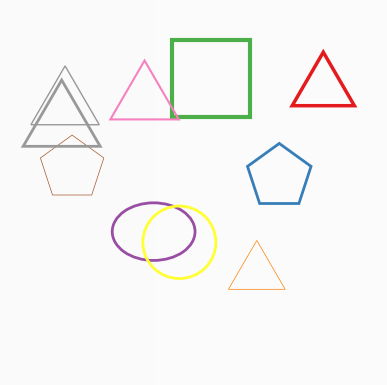[{"shape": "triangle", "thickness": 2.5, "radius": 0.46, "center": [0.834, 0.772]}, {"shape": "pentagon", "thickness": 2, "radius": 0.43, "center": [0.721, 0.541]}, {"shape": "square", "thickness": 3, "radius": 0.5, "center": [0.544, 0.796]}, {"shape": "oval", "thickness": 2, "radius": 0.53, "center": [0.396, 0.398]}, {"shape": "triangle", "thickness": 0.5, "radius": 0.42, "center": [0.663, 0.291]}, {"shape": "circle", "thickness": 2, "radius": 0.47, "center": [0.463, 0.371]}, {"shape": "pentagon", "thickness": 0.5, "radius": 0.43, "center": [0.186, 0.563]}, {"shape": "triangle", "thickness": 1.5, "radius": 0.51, "center": [0.373, 0.741]}, {"shape": "triangle", "thickness": 1, "radius": 0.51, "center": [0.168, 0.727]}, {"shape": "triangle", "thickness": 2, "radius": 0.57, "center": [0.159, 0.677]}]